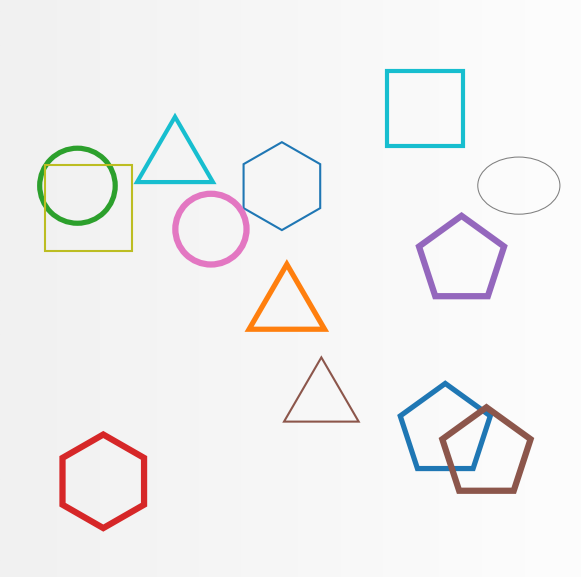[{"shape": "hexagon", "thickness": 1, "radius": 0.38, "center": [0.485, 0.677]}, {"shape": "pentagon", "thickness": 2.5, "radius": 0.41, "center": [0.766, 0.254]}, {"shape": "triangle", "thickness": 2.5, "radius": 0.37, "center": [0.493, 0.467]}, {"shape": "circle", "thickness": 2.5, "radius": 0.32, "center": [0.133, 0.678]}, {"shape": "hexagon", "thickness": 3, "radius": 0.41, "center": [0.178, 0.166]}, {"shape": "pentagon", "thickness": 3, "radius": 0.38, "center": [0.794, 0.548]}, {"shape": "pentagon", "thickness": 3, "radius": 0.4, "center": [0.837, 0.214]}, {"shape": "triangle", "thickness": 1, "radius": 0.37, "center": [0.553, 0.306]}, {"shape": "circle", "thickness": 3, "radius": 0.31, "center": [0.363, 0.602]}, {"shape": "oval", "thickness": 0.5, "radius": 0.35, "center": [0.893, 0.678]}, {"shape": "square", "thickness": 1, "radius": 0.37, "center": [0.152, 0.639]}, {"shape": "triangle", "thickness": 2, "radius": 0.38, "center": [0.301, 0.722]}, {"shape": "square", "thickness": 2, "radius": 0.33, "center": [0.731, 0.811]}]